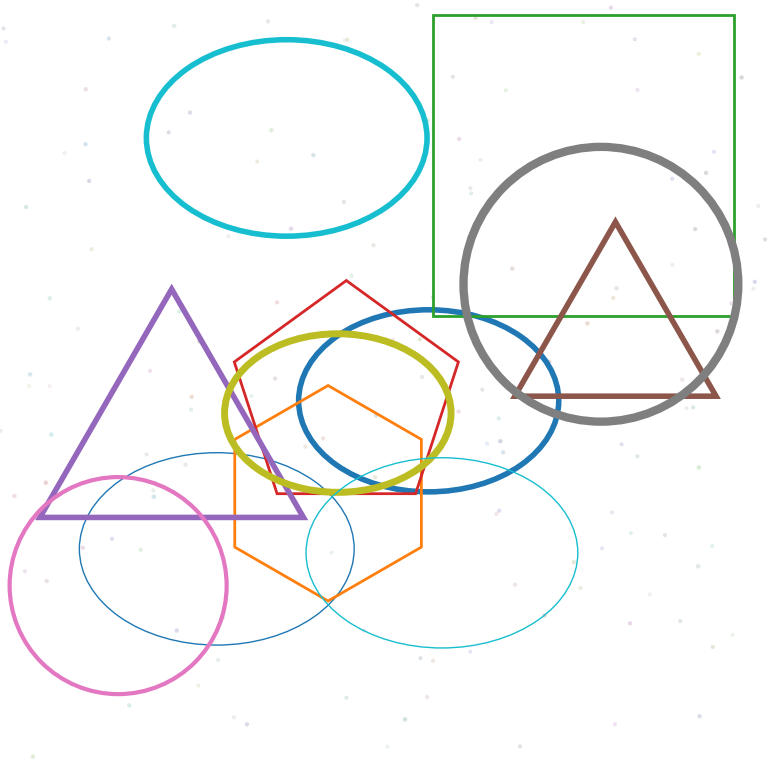[{"shape": "oval", "thickness": 2, "radius": 0.84, "center": [0.557, 0.479]}, {"shape": "oval", "thickness": 0.5, "radius": 0.89, "center": [0.282, 0.287]}, {"shape": "hexagon", "thickness": 1, "radius": 0.7, "center": [0.426, 0.359]}, {"shape": "square", "thickness": 1, "radius": 0.98, "center": [0.758, 0.785]}, {"shape": "pentagon", "thickness": 1, "radius": 0.77, "center": [0.45, 0.483]}, {"shape": "triangle", "thickness": 2, "radius": 0.99, "center": [0.223, 0.427]}, {"shape": "triangle", "thickness": 2, "radius": 0.75, "center": [0.799, 0.561]}, {"shape": "circle", "thickness": 1.5, "radius": 0.7, "center": [0.153, 0.239]}, {"shape": "circle", "thickness": 3, "radius": 0.89, "center": [0.78, 0.631]}, {"shape": "oval", "thickness": 2.5, "radius": 0.74, "center": [0.439, 0.464]}, {"shape": "oval", "thickness": 2, "radius": 0.91, "center": [0.372, 0.821]}, {"shape": "oval", "thickness": 0.5, "radius": 0.88, "center": [0.574, 0.282]}]